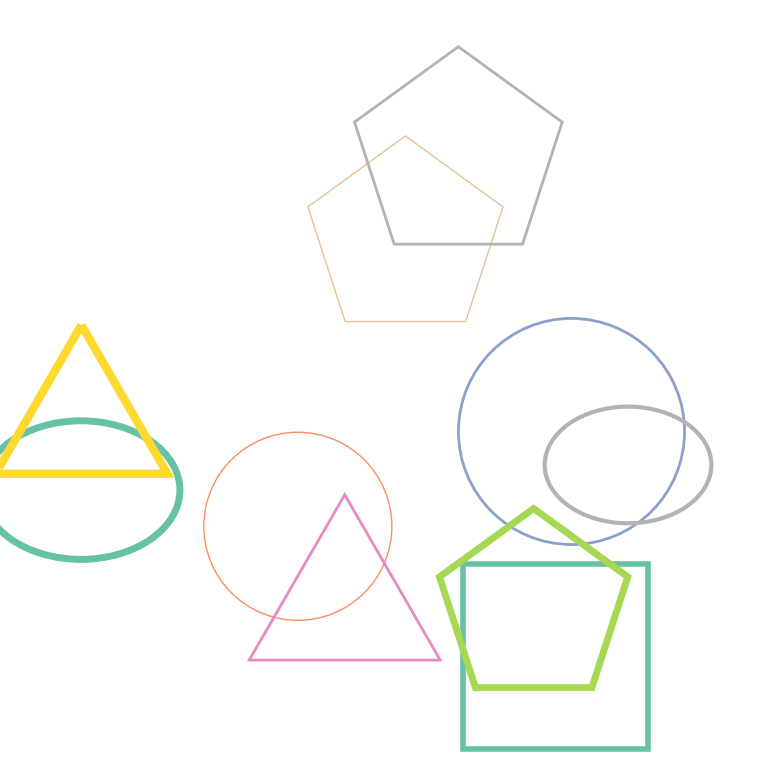[{"shape": "oval", "thickness": 2.5, "radius": 0.64, "center": [0.105, 0.364]}, {"shape": "square", "thickness": 2, "radius": 0.6, "center": [0.721, 0.148]}, {"shape": "circle", "thickness": 0.5, "radius": 0.61, "center": [0.387, 0.316]}, {"shape": "circle", "thickness": 1, "radius": 0.73, "center": [0.742, 0.44]}, {"shape": "triangle", "thickness": 1, "radius": 0.72, "center": [0.448, 0.214]}, {"shape": "pentagon", "thickness": 2.5, "radius": 0.64, "center": [0.693, 0.211]}, {"shape": "triangle", "thickness": 3, "radius": 0.64, "center": [0.106, 0.449]}, {"shape": "pentagon", "thickness": 0.5, "radius": 0.67, "center": [0.527, 0.69]}, {"shape": "pentagon", "thickness": 1, "radius": 0.71, "center": [0.595, 0.798]}, {"shape": "oval", "thickness": 1.5, "radius": 0.54, "center": [0.816, 0.396]}]